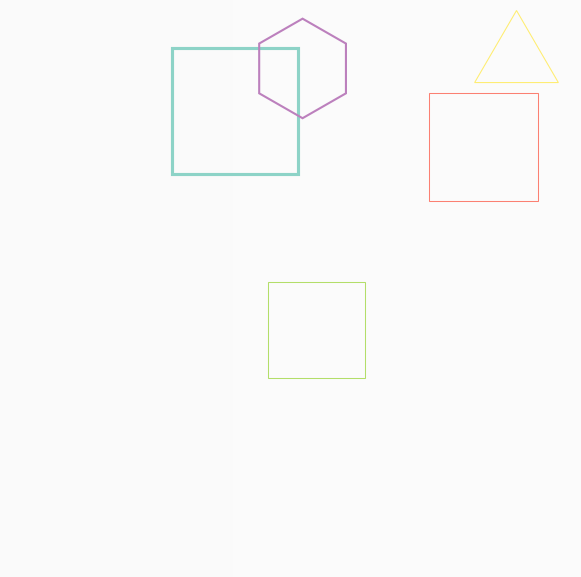[{"shape": "square", "thickness": 1.5, "radius": 0.54, "center": [0.405, 0.807]}, {"shape": "square", "thickness": 0.5, "radius": 0.47, "center": [0.831, 0.745]}, {"shape": "square", "thickness": 0.5, "radius": 0.42, "center": [0.545, 0.428]}, {"shape": "hexagon", "thickness": 1, "radius": 0.43, "center": [0.521, 0.881]}, {"shape": "triangle", "thickness": 0.5, "radius": 0.42, "center": [0.889, 0.898]}]